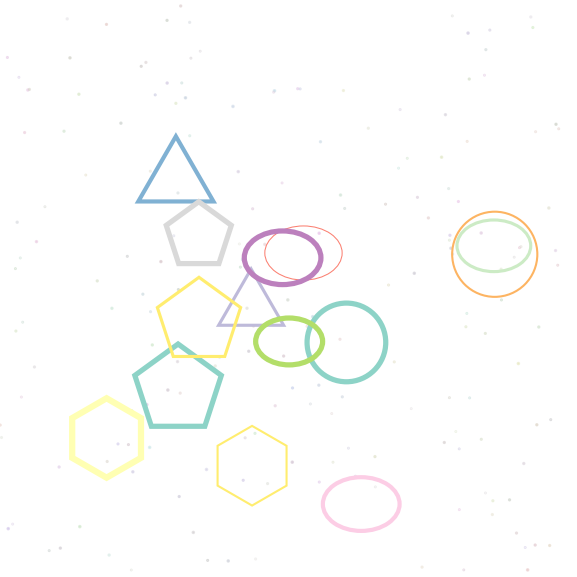[{"shape": "circle", "thickness": 2.5, "radius": 0.34, "center": [0.6, 0.406]}, {"shape": "pentagon", "thickness": 2.5, "radius": 0.39, "center": [0.308, 0.325]}, {"shape": "hexagon", "thickness": 3, "radius": 0.34, "center": [0.185, 0.241]}, {"shape": "triangle", "thickness": 1.5, "radius": 0.32, "center": [0.435, 0.468]}, {"shape": "oval", "thickness": 0.5, "radius": 0.33, "center": [0.526, 0.561]}, {"shape": "triangle", "thickness": 2, "radius": 0.38, "center": [0.305, 0.688]}, {"shape": "circle", "thickness": 1, "radius": 0.37, "center": [0.857, 0.559]}, {"shape": "oval", "thickness": 2.5, "radius": 0.29, "center": [0.501, 0.408]}, {"shape": "oval", "thickness": 2, "radius": 0.33, "center": [0.626, 0.126]}, {"shape": "pentagon", "thickness": 2.5, "radius": 0.3, "center": [0.344, 0.591]}, {"shape": "oval", "thickness": 2.5, "radius": 0.33, "center": [0.489, 0.553]}, {"shape": "oval", "thickness": 1.5, "radius": 0.32, "center": [0.855, 0.574]}, {"shape": "pentagon", "thickness": 1.5, "radius": 0.38, "center": [0.345, 0.443]}, {"shape": "hexagon", "thickness": 1, "radius": 0.34, "center": [0.436, 0.193]}]